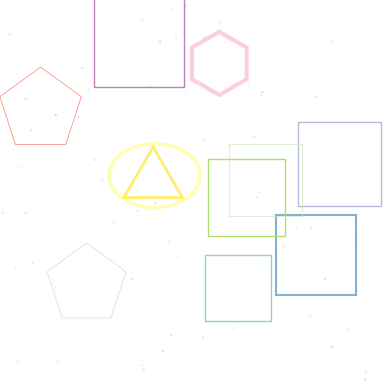[{"shape": "square", "thickness": 1, "radius": 0.43, "center": [0.617, 0.252]}, {"shape": "oval", "thickness": 2.5, "radius": 0.59, "center": [0.402, 0.544]}, {"shape": "square", "thickness": 1, "radius": 0.54, "center": [0.882, 0.575]}, {"shape": "pentagon", "thickness": 0.5, "radius": 0.56, "center": [0.105, 0.715]}, {"shape": "square", "thickness": 1.5, "radius": 0.52, "center": [0.82, 0.338]}, {"shape": "square", "thickness": 1, "radius": 0.5, "center": [0.64, 0.486]}, {"shape": "hexagon", "thickness": 3, "radius": 0.41, "center": [0.57, 0.835]}, {"shape": "pentagon", "thickness": 0.5, "radius": 0.54, "center": [0.225, 0.261]}, {"shape": "square", "thickness": 1, "radius": 0.59, "center": [0.361, 0.891]}, {"shape": "square", "thickness": 0.5, "radius": 0.47, "center": [0.689, 0.533]}, {"shape": "triangle", "thickness": 2, "radius": 0.44, "center": [0.398, 0.531]}]